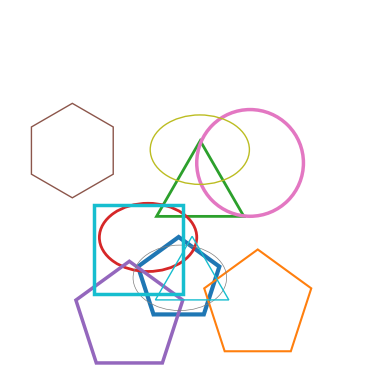[{"shape": "pentagon", "thickness": 3, "radius": 0.56, "center": [0.464, 0.273]}, {"shape": "pentagon", "thickness": 1.5, "radius": 0.73, "center": [0.669, 0.206]}, {"shape": "triangle", "thickness": 2, "radius": 0.65, "center": [0.52, 0.503]}, {"shape": "oval", "thickness": 2, "radius": 0.63, "center": [0.385, 0.383]}, {"shape": "pentagon", "thickness": 2.5, "radius": 0.73, "center": [0.336, 0.175]}, {"shape": "hexagon", "thickness": 1, "radius": 0.61, "center": [0.188, 0.609]}, {"shape": "circle", "thickness": 2.5, "radius": 0.69, "center": [0.65, 0.577]}, {"shape": "oval", "thickness": 0.5, "radius": 0.61, "center": [0.467, 0.278]}, {"shape": "oval", "thickness": 1, "radius": 0.64, "center": [0.519, 0.611]}, {"shape": "square", "thickness": 2.5, "radius": 0.58, "center": [0.359, 0.352]}, {"shape": "triangle", "thickness": 1, "radius": 0.55, "center": [0.499, 0.276]}]